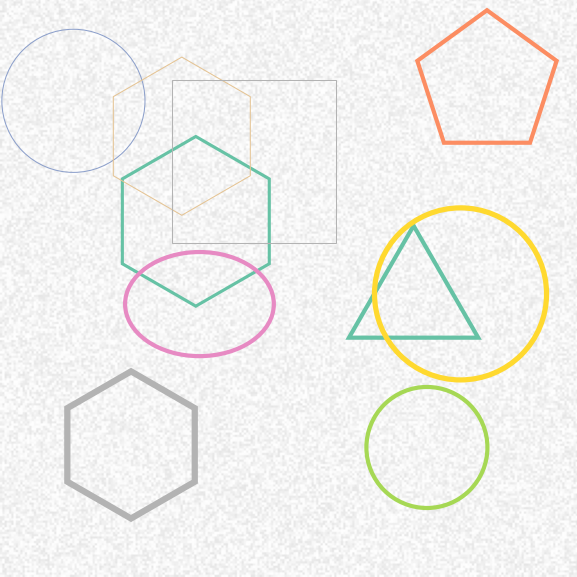[{"shape": "triangle", "thickness": 2, "radius": 0.65, "center": [0.716, 0.479]}, {"shape": "hexagon", "thickness": 1.5, "radius": 0.73, "center": [0.339, 0.616]}, {"shape": "pentagon", "thickness": 2, "radius": 0.63, "center": [0.843, 0.855]}, {"shape": "circle", "thickness": 0.5, "radius": 0.62, "center": [0.127, 0.825]}, {"shape": "oval", "thickness": 2, "radius": 0.64, "center": [0.345, 0.473]}, {"shape": "circle", "thickness": 2, "radius": 0.52, "center": [0.739, 0.224]}, {"shape": "circle", "thickness": 2.5, "radius": 0.74, "center": [0.797, 0.49]}, {"shape": "hexagon", "thickness": 0.5, "radius": 0.68, "center": [0.315, 0.763]}, {"shape": "hexagon", "thickness": 3, "radius": 0.64, "center": [0.227, 0.229]}, {"shape": "square", "thickness": 0.5, "radius": 0.71, "center": [0.44, 0.719]}]